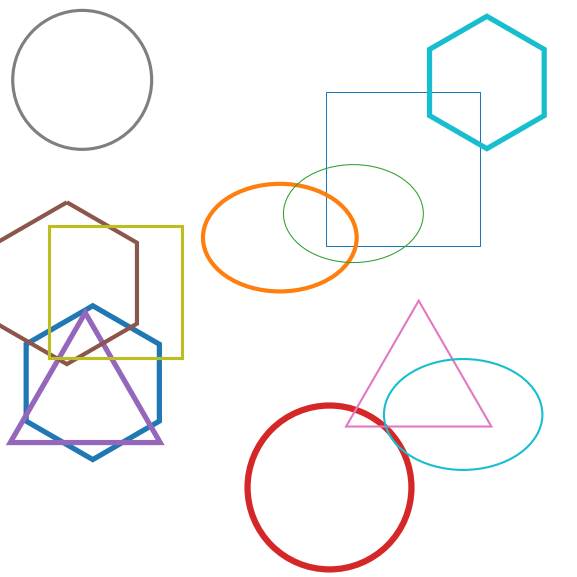[{"shape": "square", "thickness": 0.5, "radius": 0.67, "center": [0.698, 0.707]}, {"shape": "hexagon", "thickness": 2.5, "radius": 0.67, "center": [0.161, 0.336]}, {"shape": "oval", "thickness": 2, "radius": 0.67, "center": [0.485, 0.588]}, {"shape": "oval", "thickness": 0.5, "radius": 0.61, "center": [0.612, 0.629]}, {"shape": "circle", "thickness": 3, "radius": 0.71, "center": [0.571, 0.155]}, {"shape": "triangle", "thickness": 2.5, "radius": 0.75, "center": [0.148, 0.308]}, {"shape": "hexagon", "thickness": 2, "radius": 0.7, "center": [0.116, 0.509]}, {"shape": "triangle", "thickness": 1, "radius": 0.73, "center": [0.725, 0.333]}, {"shape": "circle", "thickness": 1.5, "radius": 0.6, "center": [0.142, 0.861]}, {"shape": "square", "thickness": 1.5, "radius": 0.57, "center": [0.2, 0.494]}, {"shape": "hexagon", "thickness": 2.5, "radius": 0.57, "center": [0.843, 0.856]}, {"shape": "oval", "thickness": 1, "radius": 0.69, "center": [0.802, 0.281]}]